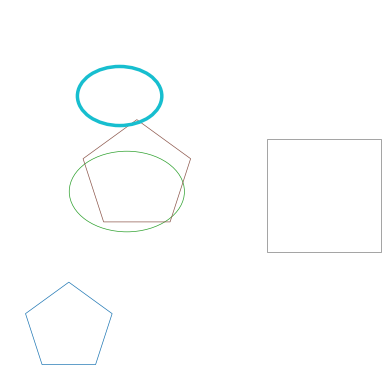[{"shape": "pentagon", "thickness": 0.5, "radius": 0.59, "center": [0.179, 0.149]}, {"shape": "oval", "thickness": 0.5, "radius": 0.75, "center": [0.329, 0.503]}, {"shape": "pentagon", "thickness": 0.5, "radius": 0.73, "center": [0.355, 0.542]}, {"shape": "square", "thickness": 0.5, "radius": 0.74, "center": [0.842, 0.493]}, {"shape": "oval", "thickness": 2.5, "radius": 0.55, "center": [0.311, 0.751]}]